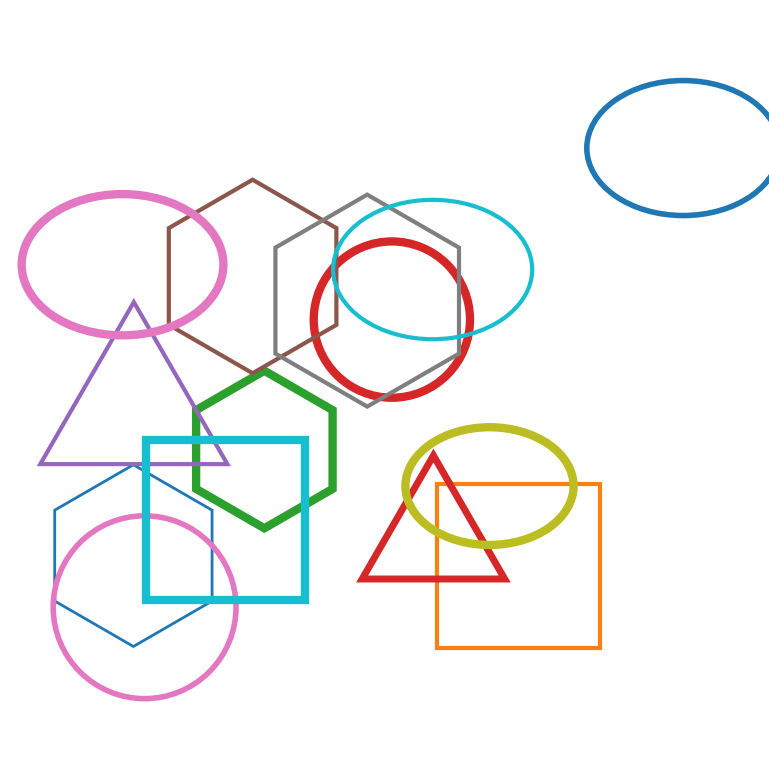[{"shape": "oval", "thickness": 2, "radius": 0.63, "center": [0.887, 0.808]}, {"shape": "hexagon", "thickness": 1, "radius": 0.59, "center": [0.173, 0.278]}, {"shape": "square", "thickness": 1.5, "radius": 0.53, "center": [0.673, 0.265]}, {"shape": "hexagon", "thickness": 3, "radius": 0.51, "center": [0.343, 0.416]}, {"shape": "circle", "thickness": 3, "radius": 0.51, "center": [0.509, 0.585]}, {"shape": "triangle", "thickness": 2.5, "radius": 0.53, "center": [0.563, 0.302]}, {"shape": "triangle", "thickness": 1.5, "radius": 0.7, "center": [0.174, 0.467]}, {"shape": "hexagon", "thickness": 1.5, "radius": 0.63, "center": [0.328, 0.641]}, {"shape": "circle", "thickness": 2, "radius": 0.59, "center": [0.188, 0.211]}, {"shape": "oval", "thickness": 3, "radius": 0.66, "center": [0.159, 0.656]}, {"shape": "hexagon", "thickness": 1.5, "radius": 0.69, "center": [0.477, 0.61]}, {"shape": "oval", "thickness": 3, "radius": 0.55, "center": [0.636, 0.369]}, {"shape": "oval", "thickness": 1.5, "radius": 0.65, "center": [0.562, 0.65]}, {"shape": "square", "thickness": 3, "radius": 0.52, "center": [0.292, 0.325]}]